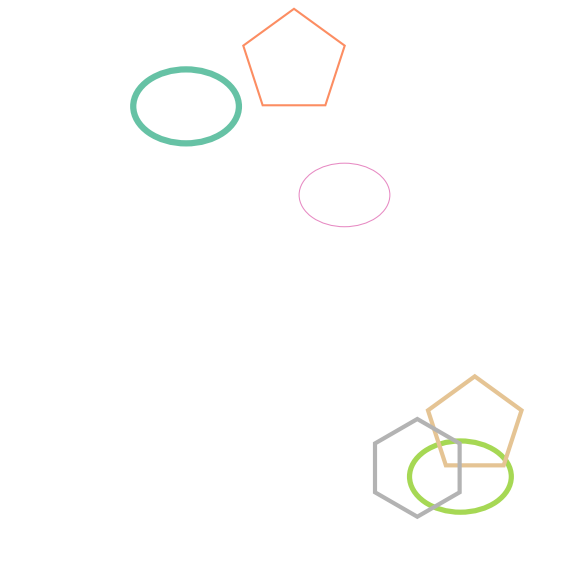[{"shape": "oval", "thickness": 3, "radius": 0.46, "center": [0.322, 0.815]}, {"shape": "pentagon", "thickness": 1, "radius": 0.46, "center": [0.509, 0.892]}, {"shape": "oval", "thickness": 0.5, "radius": 0.39, "center": [0.597, 0.662]}, {"shape": "oval", "thickness": 2.5, "radius": 0.44, "center": [0.797, 0.174]}, {"shape": "pentagon", "thickness": 2, "radius": 0.43, "center": [0.822, 0.262]}, {"shape": "hexagon", "thickness": 2, "radius": 0.42, "center": [0.723, 0.189]}]